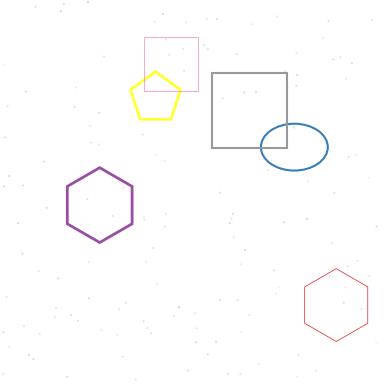[{"shape": "hexagon", "thickness": 0.5, "radius": 0.47, "center": [0.873, 0.208]}, {"shape": "oval", "thickness": 1.5, "radius": 0.43, "center": [0.764, 0.618]}, {"shape": "hexagon", "thickness": 2, "radius": 0.49, "center": [0.259, 0.467]}, {"shape": "pentagon", "thickness": 2, "radius": 0.34, "center": [0.404, 0.746]}, {"shape": "square", "thickness": 0.5, "radius": 0.35, "center": [0.445, 0.834]}, {"shape": "square", "thickness": 1.5, "radius": 0.49, "center": [0.647, 0.714]}]